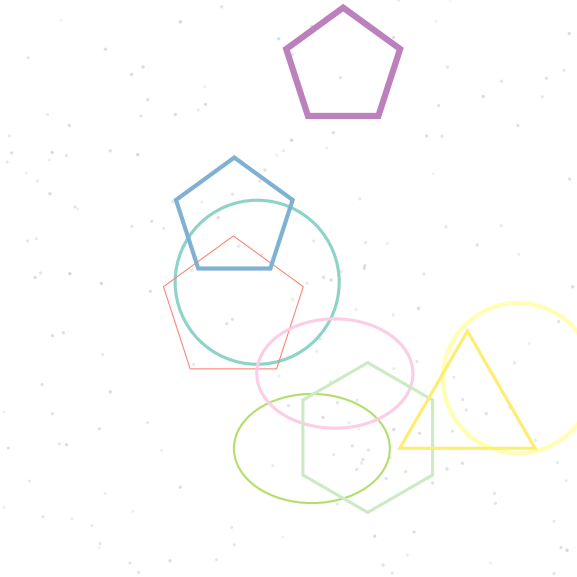[{"shape": "circle", "thickness": 1.5, "radius": 0.71, "center": [0.445, 0.51]}, {"shape": "circle", "thickness": 2, "radius": 0.65, "center": [0.897, 0.344]}, {"shape": "pentagon", "thickness": 0.5, "radius": 0.64, "center": [0.404, 0.463]}, {"shape": "pentagon", "thickness": 2, "radius": 0.53, "center": [0.406, 0.62]}, {"shape": "oval", "thickness": 1, "radius": 0.68, "center": [0.54, 0.223]}, {"shape": "oval", "thickness": 1.5, "radius": 0.68, "center": [0.58, 0.352]}, {"shape": "pentagon", "thickness": 3, "radius": 0.52, "center": [0.594, 0.882]}, {"shape": "hexagon", "thickness": 1.5, "radius": 0.65, "center": [0.637, 0.242]}, {"shape": "triangle", "thickness": 1.5, "radius": 0.68, "center": [0.809, 0.291]}]